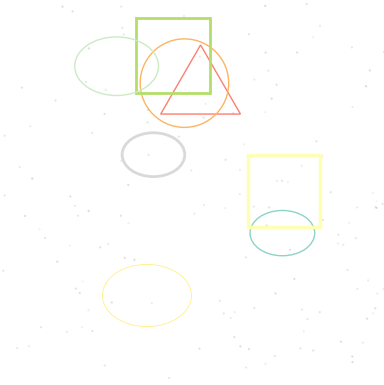[{"shape": "oval", "thickness": 1, "radius": 0.42, "center": [0.733, 0.395]}, {"shape": "square", "thickness": 2.5, "radius": 0.47, "center": [0.737, 0.503]}, {"shape": "triangle", "thickness": 1, "radius": 0.6, "center": [0.521, 0.764]}, {"shape": "circle", "thickness": 1, "radius": 0.57, "center": [0.479, 0.784]}, {"shape": "square", "thickness": 2, "radius": 0.48, "center": [0.449, 0.856]}, {"shape": "oval", "thickness": 2, "radius": 0.41, "center": [0.399, 0.598]}, {"shape": "oval", "thickness": 1, "radius": 0.54, "center": [0.303, 0.828]}, {"shape": "oval", "thickness": 0.5, "radius": 0.58, "center": [0.382, 0.233]}]